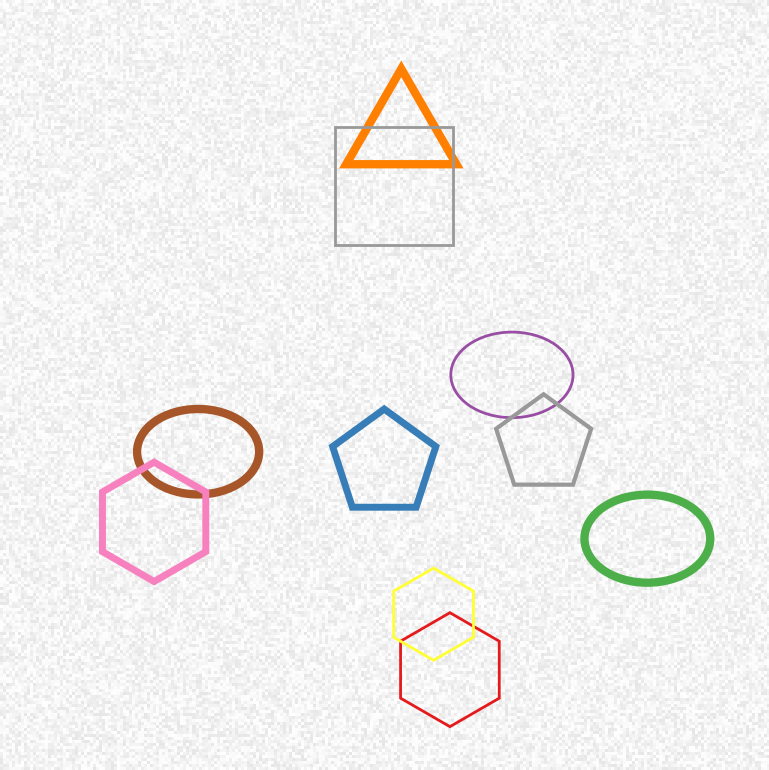[{"shape": "hexagon", "thickness": 1, "radius": 0.37, "center": [0.584, 0.13]}, {"shape": "pentagon", "thickness": 2.5, "radius": 0.35, "center": [0.499, 0.398]}, {"shape": "oval", "thickness": 3, "radius": 0.41, "center": [0.841, 0.3]}, {"shape": "oval", "thickness": 1, "radius": 0.4, "center": [0.665, 0.513]}, {"shape": "triangle", "thickness": 3, "radius": 0.41, "center": [0.521, 0.828]}, {"shape": "hexagon", "thickness": 1, "radius": 0.3, "center": [0.563, 0.202]}, {"shape": "oval", "thickness": 3, "radius": 0.4, "center": [0.257, 0.413]}, {"shape": "hexagon", "thickness": 2.5, "radius": 0.39, "center": [0.2, 0.322]}, {"shape": "square", "thickness": 1, "radius": 0.38, "center": [0.512, 0.759]}, {"shape": "pentagon", "thickness": 1.5, "radius": 0.32, "center": [0.706, 0.423]}]